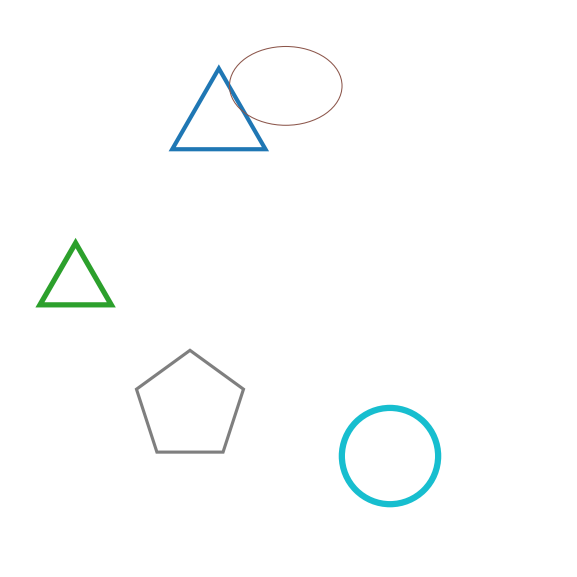[{"shape": "triangle", "thickness": 2, "radius": 0.47, "center": [0.379, 0.787]}, {"shape": "triangle", "thickness": 2.5, "radius": 0.36, "center": [0.131, 0.507]}, {"shape": "oval", "thickness": 0.5, "radius": 0.49, "center": [0.495, 0.85]}, {"shape": "pentagon", "thickness": 1.5, "radius": 0.49, "center": [0.329, 0.295]}, {"shape": "circle", "thickness": 3, "radius": 0.42, "center": [0.675, 0.209]}]